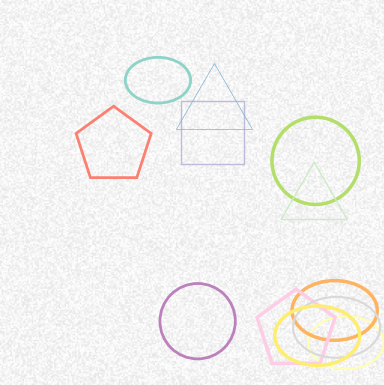[{"shape": "oval", "thickness": 2, "radius": 0.42, "center": [0.41, 0.792]}, {"shape": "oval", "thickness": 1.5, "radius": 0.49, "center": [0.899, 0.11]}, {"shape": "square", "thickness": 1, "radius": 0.41, "center": [0.552, 0.656]}, {"shape": "pentagon", "thickness": 2, "radius": 0.51, "center": [0.295, 0.622]}, {"shape": "triangle", "thickness": 0.5, "radius": 0.57, "center": [0.557, 0.721]}, {"shape": "oval", "thickness": 2.5, "radius": 0.55, "center": [0.869, 0.194]}, {"shape": "circle", "thickness": 2.5, "radius": 0.57, "center": [0.82, 0.582]}, {"shape": "pentagon", "thickness": 2.5, "radius": 0.53, "center": [0.769, 0.142]}, {"shape": "oval", "thickness": 1.5, "radius": 0.56, "center": [0.874, 0.15]}, {"shape": "circle", "thickness": 2, "radius": 0.49, "center": [0.513, 0.166]}, {"shape": "triangle", "thickness": 1, "radius": 0.5, "center": [0.816, 0.479]}, {"shape": "oval", "thickness": 2.5, "radius": 0.55, "center": [0.824, 0.128]}]